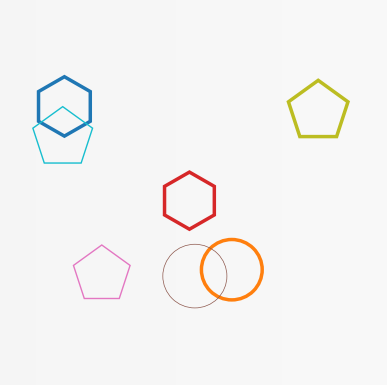[{"shape": "hexagon", "thickness": 2.5, "radius": 0.39, "center": [0.166, 0.724]}, {"shape": "circle", "thickness": 2.5, "radius": 0.39, "center": [0.598, 0.299]}, {"shape": "hexagon", "thickness": 2.5, "radius": 0.37, "center": [0.489, 0.479]}, {"shape": "circle", "thickness": 0.5, "radius": 0.41, "center": [0.503, 0.283]}, {"shape": "pentagon", "thickness": 1, "radius": 0.38, "center": [0.263, 0.287]}, {"shape": "pentagon", "thickness": 2.5, "radius": 0.4, "center": [0.821, 0.711]}, {"shape": "pentagon", "thickness": 1, "radius": 0.4, "center": [0.162, 0.642]}]